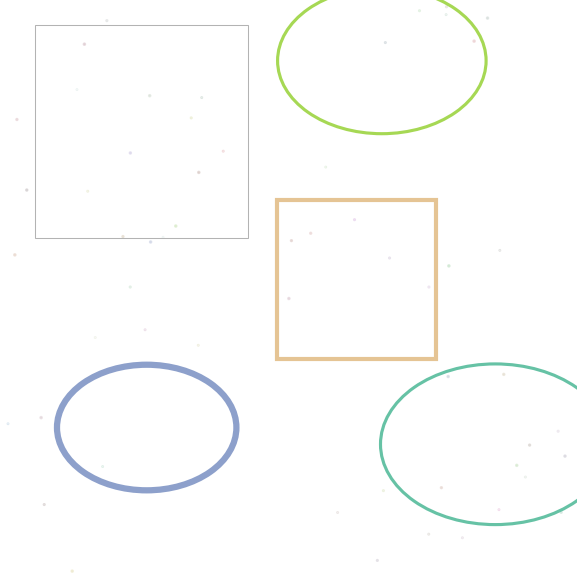[{"shape": "oval", "thickness": 1.5, "radius": 0.99, "center": [0.858, 0.23]}, {"shape": "oval", "thickness": 3, "radius": 0.78, "center": [0.254, 0.259]}, {"shape": "oval", "thickness": 1.5, "radius": 0.9, "center": [0.661, 0.894]}, {"shape": "square", "thickness": 2, "radius": 0.69, "center": [0.617, 0.515]}, {"shape": "square", "thickness": 0.5, "radius": 0.92, "center": [0.245, 0.771]}]